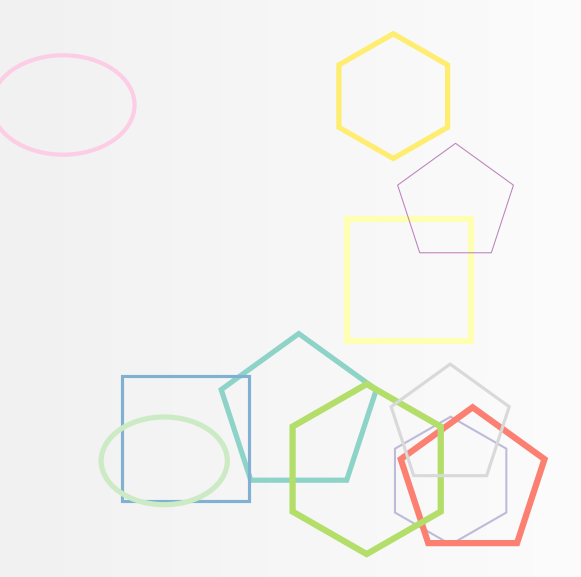[{"shape": "pentagon", "thickness": 2.5, "radius": 0.7, "center": [0.514, 0.281]}, {"shape": "square", "thickness": 3, "radius": 0.53, "center": [0.704, 0.514]}, {"shape": "hexagon", "thickness": 1, "radius": 0.55, "center": [0.775, 0.167]}, {"shape": "pentagon", "thickness": 3, "radius": 0.65, "center": [0.813, 0.164]}, {"shape": "square", "thickness": 1.5, "radius": 0.54, "center": [0.319, 0.239]}, {"shape": "hexagon", "thickness": 3, "radius": 0.74, "center": [0.631, 0.187]}, {"shape": "oval", "thickness": 2, "radius": 0.61, "center": [0.109, 0.817]}, {"shape": "pentagon", "thickness": 1.5, "radius": 0.53, "center": [0.774, 0.262]}, {"shape": "pentagon", "thickness": 0.5, "radius": 0.52, "center": [0.784, 0.646]}, {"shape": "oval", "thickness": 2.5, "radius": 0.54, "center": [0.283, 0.201]}, {"shape": "hexagon", "thickness": 2.5, "radius": 0.54, "center": [0.677, 0.833]}]